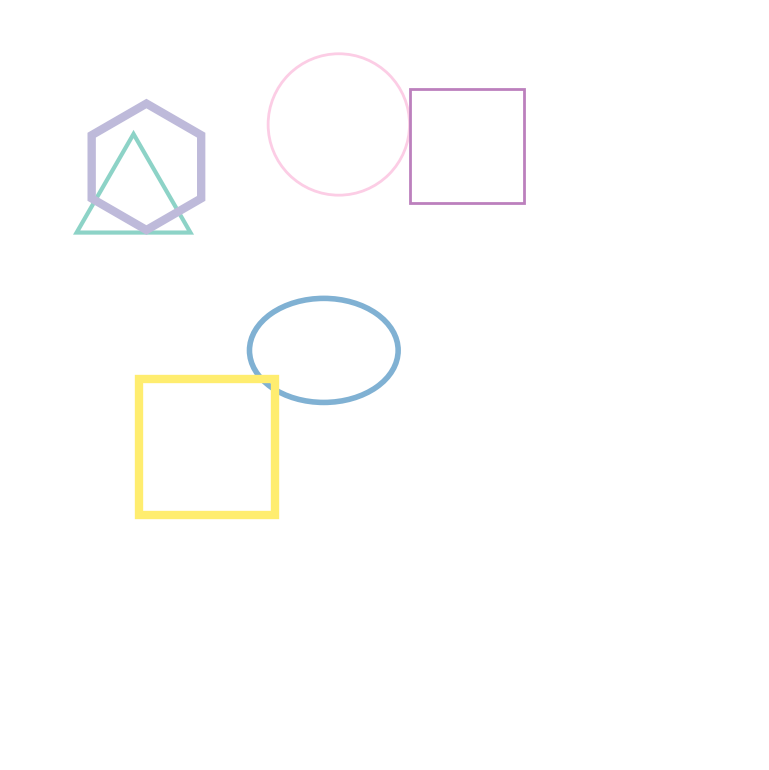[{"shape": "triangle", "thickness": 1.5, "radius": 0.43, "center": [0.173, 0.741]}, {"shape": "hexagon", "thickness": 3, "radius": 0.41, "center": [0.19, 0.783]}, {"shape": "oval", "thickness": 2, "radius": 0.48, "center": [0.421, 0.545]}, {"shape": "circle", "thickness": 1, "radius": 0.46, "center": [0.44, 0.838]}, {"shape": "square", "thickness": 1, "radius": 0.37, "center": [0.606, 0.811]}, {"shape": "square", "thickness": 3, "radius": 0.44, "center": [0.269, 0.419]}]